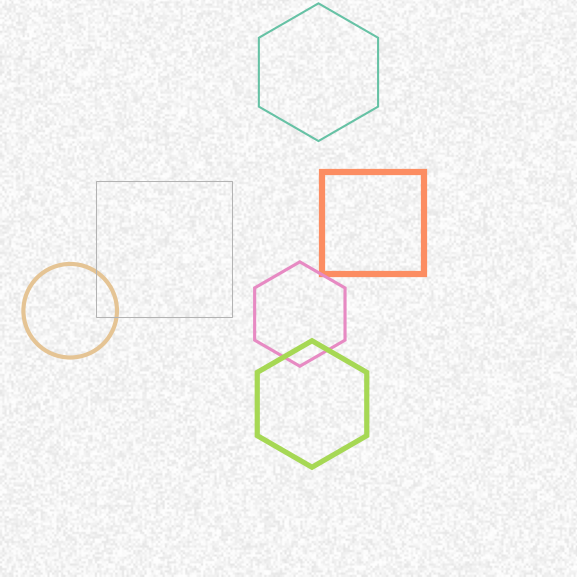[{"shape": "hexagon", "thickness": 1, "radius": 0.6, "center": [0.551, 0.874]}, {"shape": "square", "thickness": 3, "radius": 0.44, "center": [0.646, 0.614]}, {"shape": "hexagon", "thickness": 1.5, "radius": 0.45, "center": [0.519, 0.455]}, {"shape": "hexagon", "thickness": 2.5, "radius": 0.55, "center": [0.54, 0.3]}, {"shape": "circle", "thickness": 2, "radius": 0.41, "center": [0.122, 0.461]}, {"shape": "square", "thickness": 0.5, "radius": 0.59, "center": [0.283, 0.568]}]